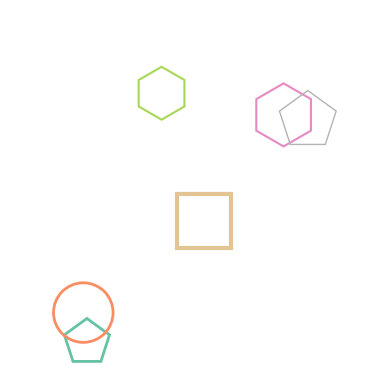[{"shape": "pentagon", "thickness": 2, "radius": 0.31, "center": [0.226, 0.111]}, {"shape": "circle", "thickness": 2, "radius": 0.39, "center": [0.216, 0.188]}, {"shape": "hexagon", "thickness": 1.5, "radius": 0.41, "center": [0.737, 0.702]}, {"shape": "hexagon", "thickness": 1.5, "radius": 0.34, "center": [0.42, 0.758]}, {"shape": "square", "thickness": 3, "radius": 0.35, "center": [0.53, 0.425]}, {"shape": "pentagon", "thickness": 1, "radius": 0.39, "center": [0.8, 0.687]}]